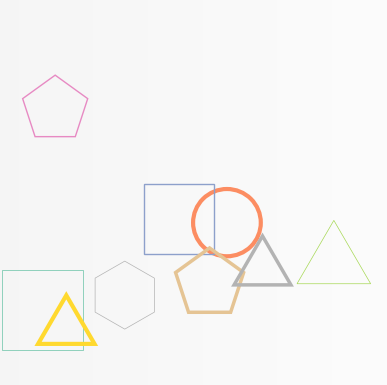[{"shape": "square", "thickness": 0.5, "radius": 0.52, "center": [0.109, 0.195]}, {"shape": "circle", "thickness": 3, "radius": 0.44, "center": [0.586, 0.422]}, {"shape": "square", "thickness": 1, "radius": 0.45, "center": [0.462, 0.432]}, {"shape": "pentagon", "thickness": 1, "radius": 0.44, "center": [0.142, 0.716]}, {"shape": "triangle", "thickness": 0.5, "radius": 0.55, "center": [0.862, 0.318]}, {"shape": "triangle", "thickness": 3, "radius": 0.42, "center": [0.171, 0.149]}, {"shape": "pentagon", "thickness": 2.5, "radius": 0.46, "center": [0.541, 0.264]}, {"shape": "triangle", "thickness": 2.5, "radius": 0.42, "center": [0.677, 0.302]}, {"shape": "hexagon", "thickness": 0.5, "radius": 0.44, "center": [0.322, 0.233]}]